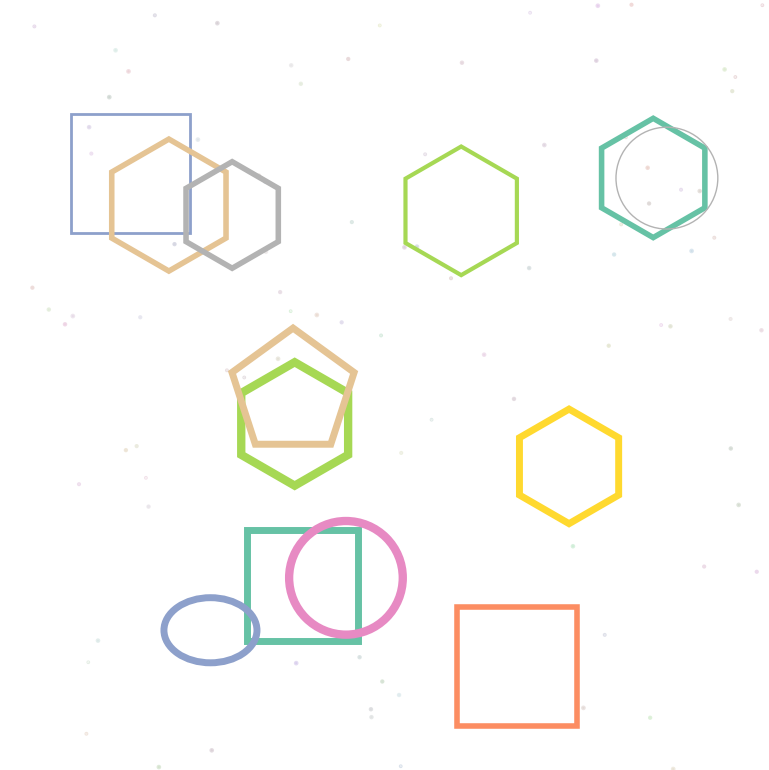[{"shape": "square", "thickness": 2.5, "radius": 0.36, "center": [0.393, 0.24]}, {"shape": "hexagon", "thickness": 2, "radius": 0.39, "center": [0.848, 0.769]}, {"shape": "square", "thickness": 2, "radius": 0.39, "center": [0.671, 0.135]}, {"shape": "oval", "thickness": 2.5, "radius": 0.3, "center": [0.273, 0.182]}, {"shape": "square", "thickness": 1, "radius": 0.39, "center": [0.17, 0.775]}, {"shape": "circle", "thickness": 3, "radius": 0.37, "center": [0.449, 0.25]}, {"shape": "hexagon", "thickness": 3, "radius": 0.4, "center": [0.383, 0.449]}, {"shape": "hexagon", "thickness": 1.5, "radius": 0.42, "center": [0.599, 0.726]}, {"shape": "hexagon", "thickness": 2.5, "radius": 0.37, "center": [0.739, 0.394]}, {"shape": "pentagon", "thickness": 2.5, "radius": 0.42, "center": [0.381, 0.491]}, {"shape": "hexagon", "thickness": 2, "radius": 0.43, "center": [0.219, 0.734]}, {"shape": "hexagon", "thickness": 2, "radius": 0.35, "center": [0.302, 0.721]}, {"shape": "circle", "thickness": 0.5, "radius": 0.33, "center": [0.866, 0.769]}]